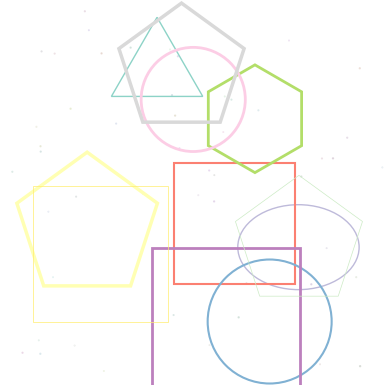[{"shape": "triangle", "thickness": 1, "radius": 0.68, "center": [0.408, 0.818]}, {"shape": "pentagon", "thickness": 2.5, "radius": 0.96, "center": [0.226, 0.413]}, {"shape": "oval", "thickness": 1, "radius": 0.79, "center": [0.775, 0.358]}, {"shape": "square", "thickness": 1.5, "radius": 0.79, "center": [0.608, 0.418]}, {"shape": "circle", "thickness": 1.5, "radius": 0.81, "center": [0.7, 0.165]}, {"shape": "hexagon", "thickness": 2, "radius": 0.7, "center": [0.662, 0.692]}, {"shape": "circle", "thickness": 2, "radius": 0.68, "center": [0.502, 0.742]}, {"shape": "pentagon", "thickness": 2.5, "radius": 0.85, "center": [0.471, 0.821]}, {"shape": "square", "thickness": 2, "radius": 0.97, "center": [0.587, 0.162]}, {"shape": "pentagon", "thickness": 0.5, "radius": 0.87, "center": [0.777, 0.371]}, {"shape": "square", "thickness": 0.5, "radius": 0.88, "center": [0.26, 0.34]}]